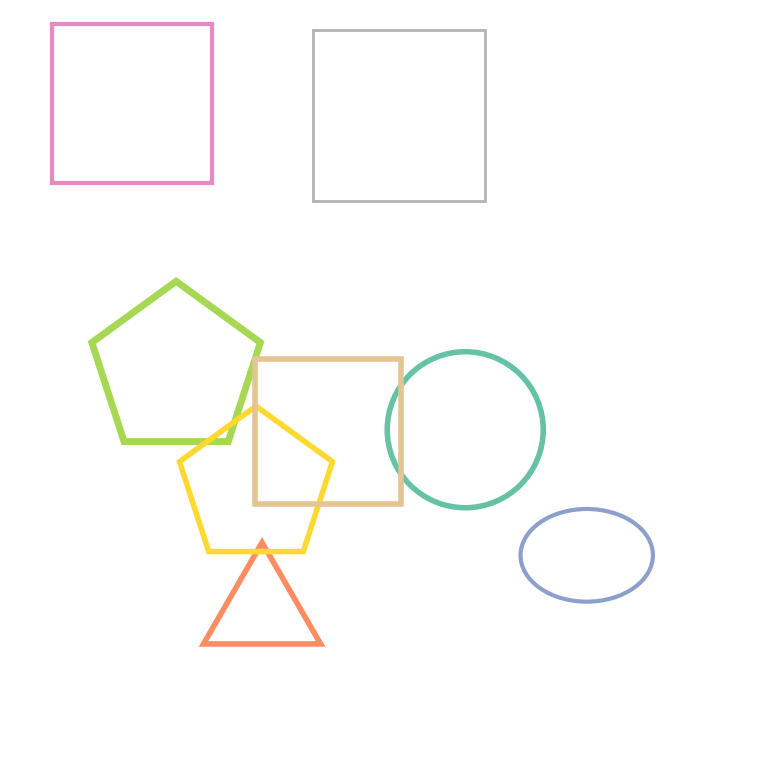[{"shape": "circle", "thickness": 2, "radius": 0.51, "center": [0.604, 0.442]}, {"shape": "triangle", "thickness": 2, "radius": 0.44, "center": [0.34, 0.208]}, {"shape": "oval", "thickness": 1.5, "radius": 0.43, "center": [0.762, 0.279]}, {"shape": "square", "thickness": 1.5, "radius": 0.52, "center": [0.171, 0.866]}, {"shape": "pentagon", "thickness": 2.5, "radius": 0.58, "center": [0.229, 0.52]}, {"shape": "pentagon", "thickness": 2, "radius": 0.52, "center": [0.332, 0.368]}, {"shape": "square", "thickness": 2, "radius": 0.47, "center": [0.426, 0.439]}, {"shape": "square", "thickness": 1, "radius": 0.56, "center": [0.518, 0.85]}]